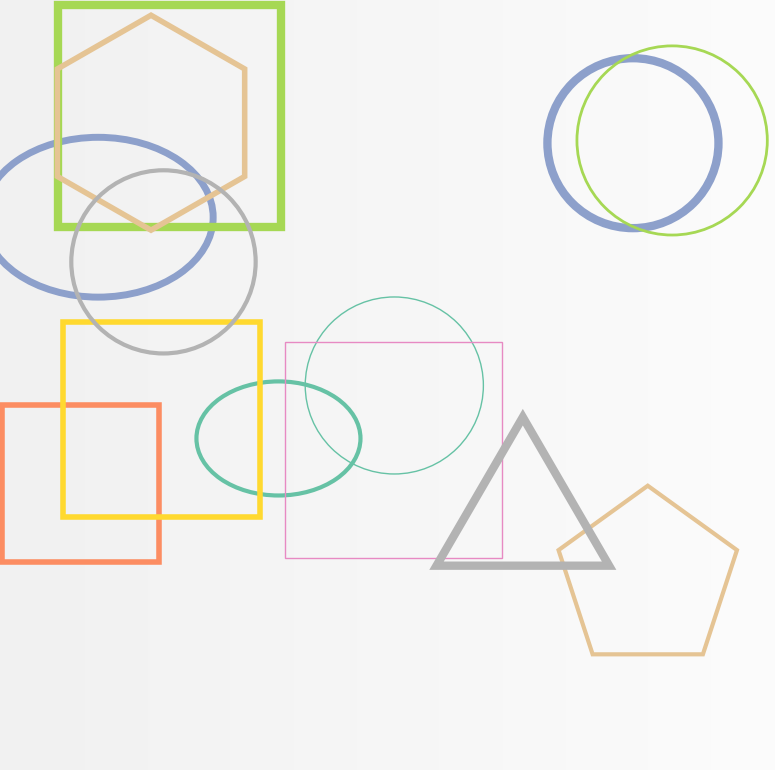[{"shape": "circle", "thickness": 0.5, "radius": 0.57, "center": [0.509, 0.499]}, {"shape": "oval", "thickness": 1.5, "radius": 0.53, "center": [0.359, 0.431]}, {"shape": "square", "thickness": 2, "radius": 0.51, "center": [0.104, 0.372]}, {"shape": "oval", "thickness": 2.5, "radius": 0.74, "center": [0.127, 0.718]}, {"shape": "circle", "thickness": 3, "radius": 0.55, "center": [0.817, 0.814]}, {"shape": "square", "thickness": 0.5, "radius": 0.7, "center": [0.508, 0.415]}, {"shape": "square", "thickness": 3, "radius": 0.72, "center": [0.218, 0.849]}, {"shape": "circle", "thickness": 1, "radius": 0.61, "center": [0.867, 0.818]}, {"shape": "square", "thickness": 2, "radius": 0.64, "center": [0.208, 0.455]}, {"shape": "hexagon", "thickness": 2, "radius": 0.7, "center": [0.195, 0.841]}, {"shape": "pentagon", "thickness": 1.5, "radius": 0.61, "center": [0.836, 0.248]}, {"shape": "triangle", "thickness": 3, "radius": 0.64, "center": [0.675, 0.33]}, {"shape": "circle", "thickness": 1.5, "radius": 0.59, "center": [0.211, 0.66]}]